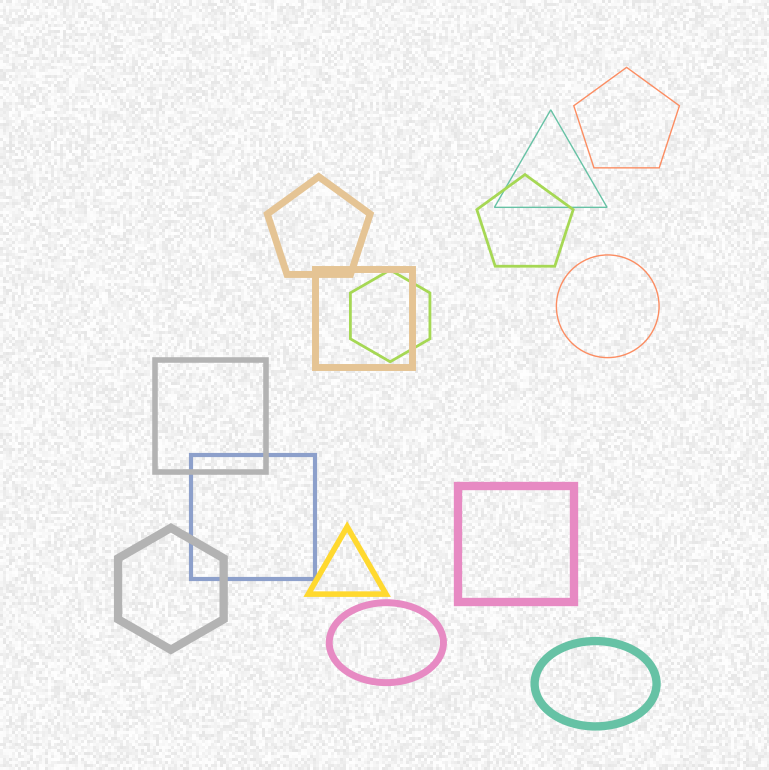[{"shape": "oval", "thickness": 3, "radius": 0.4, "center": [0.773, 0.112]}, {"shape": "triangle", "thickness": 0.5, "radius": 0.42, "center": [0.715, 0.773]}, {"shape": "circle", "thickness": 0.5, "radius": 0.33, "center": [0.789, 0.602]}, {"shape": "pentagon", "thickness": 0.5, "radius": 0.36, "center": [0.814, 0.84]}, {"shape": "square", "thickness": 1.5, "radius": 0.4, "center": [0.329, 0.329]}, {"shape": "oval", "thickness": 2.5, "radius": 0.37, "center": [0.502, 0.165]}, {"shape": "square", "thickness": 3, "radius": 0.38, "center": [0.67, 0.294]}, {"shape": "pentagon", "thickness": 1, "radius": 0.33, "center": [0.682, 0.707]}, {"shape": "hexagon", "thickness": 1, "radius": 0.3, "center": [0.507, 0.59]}, {"shape": "triangle", "thickness": 2, "radius": 0.29, "center": [0.451, 0.258]}, {"shape": "square", "thickness": 2.5, "radius": 0.32, "center": [0.472, 0.587]}, {"shape": "pentagon", "thickness": 2.5, "radius": 0.35, "center": [0.414, 0.7]}, {"shape": "hexagon", "thickness": 3, "radius": 0.4, "center": [0.222, 0.235]}, {"shape": "square", "thickness": 2, "radius": 0.36, "center": [0.273, 0.46]}]